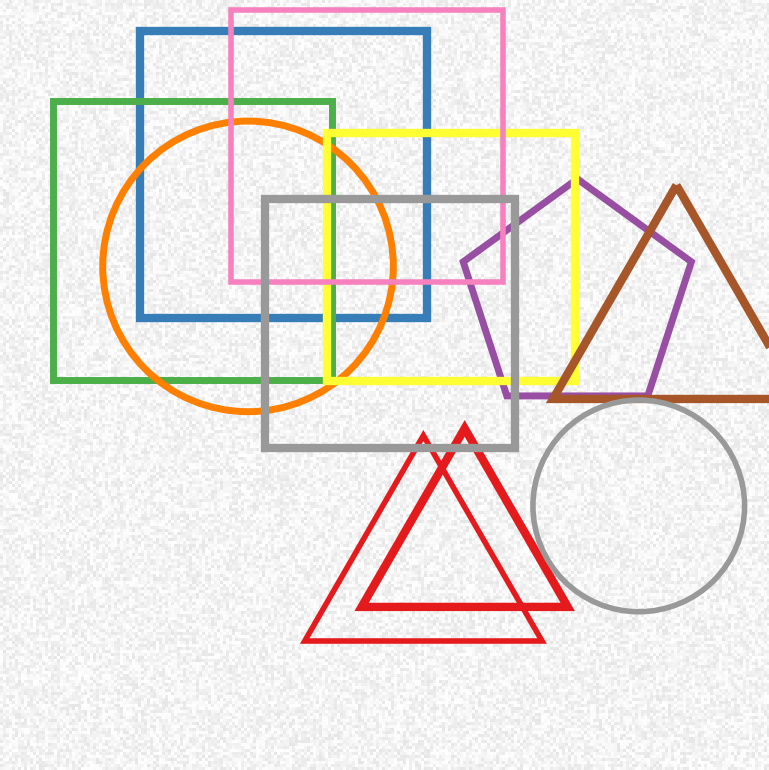[{"shape": "triangle", "thickness": 2, "radius": 0.89, "center": [0.55, 0.256]}, {"shape": "triangle", "thickness": 3, "radius": 0.77, "center": [0.603, 0.289]}, {"shape": "square", "thickness": 3, "radius": 0.93, "center": [0.368, 0.773]}, {"shape": "square", "thickness": 2.5, "radius": 0.91, "center": [0.25, 0.687]}, {"shape": "pentagon", "thickness": 2.5, "radius": 0.78, "center": [0.75, 0.612]}, {"shape": "circle", "thickness": 2.5, "radius": 0.94, "center": [0.322, 0.654]}, {"shape": "square", "thickness": 3, "radius": 0.81, "center": [0.585, 0.666]}, {"shape": "triangle", "thickness": 3, "radius": 0.93, "center": [0.879, 0.574]}, {"shape": "square", "thickness": 2, "radius": 0.88, "center": [0.476, 0.81]}, {"shape": "circle", "thickness": 2, "radius": 0.69, "center": [0.83, 0.343]}, {"shape": "square", "thickness": 3, "radius": 0.81, "center": [0.506, 0.58]}]